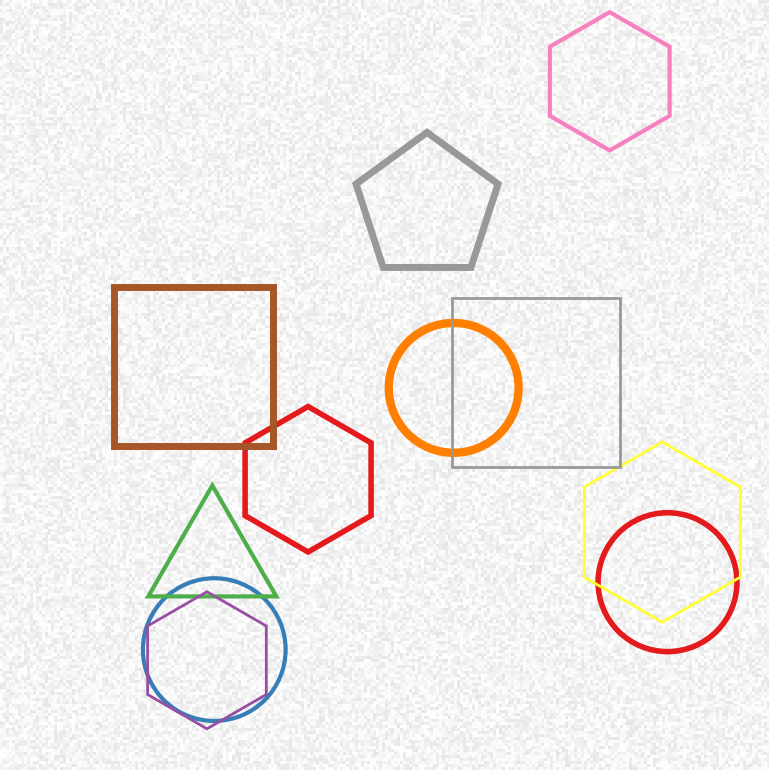[{"shape": "hexagon", "thickness": 2, "radius": 0.47, "center": [0.4, 0.378]}, {"shape": "circle", "thickness": 2, "radius": 0.45, "center": [0.867, 0.244]}, {"shape": "circle", "thickness": 1.5, "radius": 0.46, "center": [0.278, 0.156]}, {"shape": "triangle", "thickness": 1.5, "radius": 0.48, "center": [0.276, 0.273]}, {"shape": "hexagon", "thickness": 1, "radius": 0.44, "center": [0.269, 0.143]}, {"shape": "circle", "thickness": 3, "radius": 0.42, "center": [0.589, 0.496]}, {"shape": "hexagon", "thickness": 1, "radius": 0.58, "center": [0.86, 0.309]}, {"shape": "square", "thickness": 2.5, "radius": 0.52, "center": [0.251, 0.524]}, {"shape": "hexagon", "thickness": 1.5, "radius": 0.45, "center": [0.792, 0.894]}, {"shape": "square", "thickness": 1, "radius": 0.55, "center": [0.696, 0.504]}, {"shape": "pentagon", "thickness": 2.5, "radius": 0.48, "center": [0.555, 0.731]}]